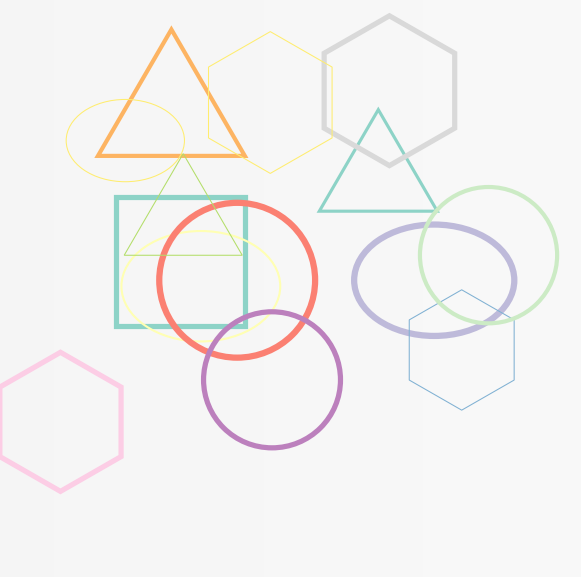[{"shape": "triangle", "thickness": 1.5, "radius": 0.59, "center": [0.651, 0.692]}, {"shape": "square", "thickness": 2.5, "radius": 0.56, "center": [0.311, 0.547]}, {"shape": "oval", "thickness": 1, "radius": 0.68, "center": [0.346, 0.503]}, {"shape": "oval", "thickness": 3, "radius": 0.69, "center": [0.747, 0.514]}, {"shape": "circle", "thickness": 3, "radius": 0.67, "center": [0.408, 0.514]}, {"shape": "hexagon", "thickness": 0.5, "radius": 0.52, "center": [0.794, 0.393]}, {"shape": "triangle", "thickness": 2, "radius": 0.73, "center": [0.295, 0.802]}, {"shape": "triangle", "thickness": 0.5, "radius": 0.59, "center": [0.315, 0.616]}, {"shape": "hexagon", "thickness": 2.5, "radius": 0.6, "center": [0.104, 0.269]}, {"shape": "hexagon", "thickness": 2.5, "radius": 0.65, "center": [0.67, 0.842]}, {"shape": "circle", "thickness": 2.5, "radius": 0.59, "center": [0.468, 0.341]}, {"shape": "circle", "thickness": 2, "radius": 0.59, "center": [0.84, 0.557]}, {"shape": "hexagon", "thickness": 0.5, "radius": 0.61, "center": [0.465, 0.822]}, {"shape": "oval", "thickness": 0.5, "radius": 0.51, "center": [0.216, 0.756]}]